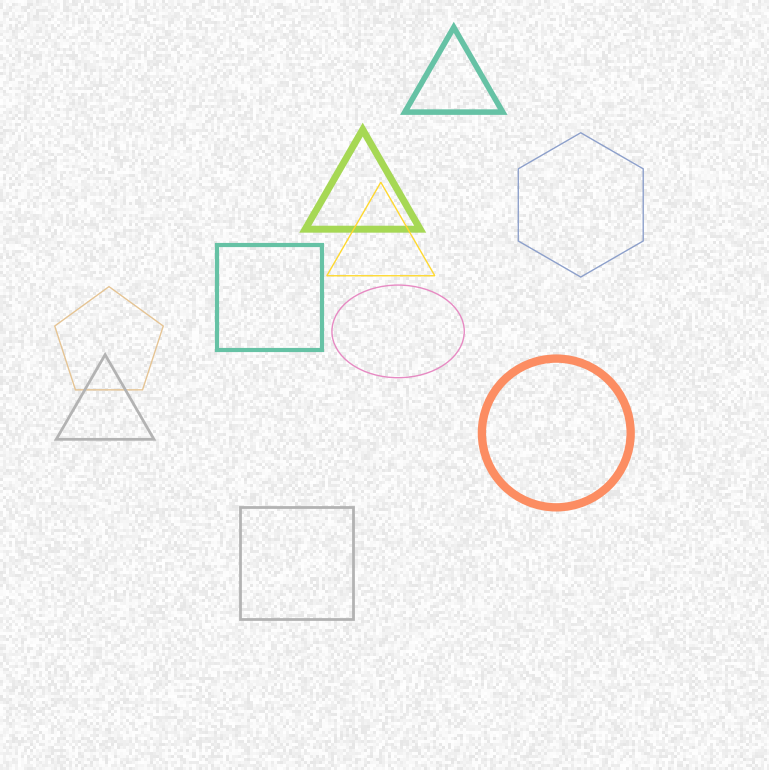[{"shape": "square", "thickness": 1.5, "radius": 0.34, "center": [0.35, 0.614]}, {"shape": "triangle", "thickness": 2, "radius": 0.37, "center": [0.589, 0.891]}, {"shape": "circle", "thickness": 3, "radius": 0.48, "center": [0.722, 0.438]}, {"shape": "hexagon", "thickness": 0.5, "radius": 0.47, "center": [0.754, 0.734]}, {"shape": "oval", "thickness": 0.5, "radius": 0.43, "center": [0.517, 0.57]}, {"shape": "triangle", "thickness": 2.5, "radius": 0.43, "center": [0.471, 0.745]}, {"shape": "triangle", "thickness": 0.5, "radius": 0.4, "center": [0.495, 0.682]}, {"shape": "pentagon", "thickness": 0.5, "radius": 0.37, "center": [0.142, 0.554]}, {"shape": "triangle", "thickness": 1, "radius": 0.37, "center": [0.137, 0.466]}, {"shape": "square", "thickness": 1, "radius": 0.37, "center": [0.385, 0.269]}]